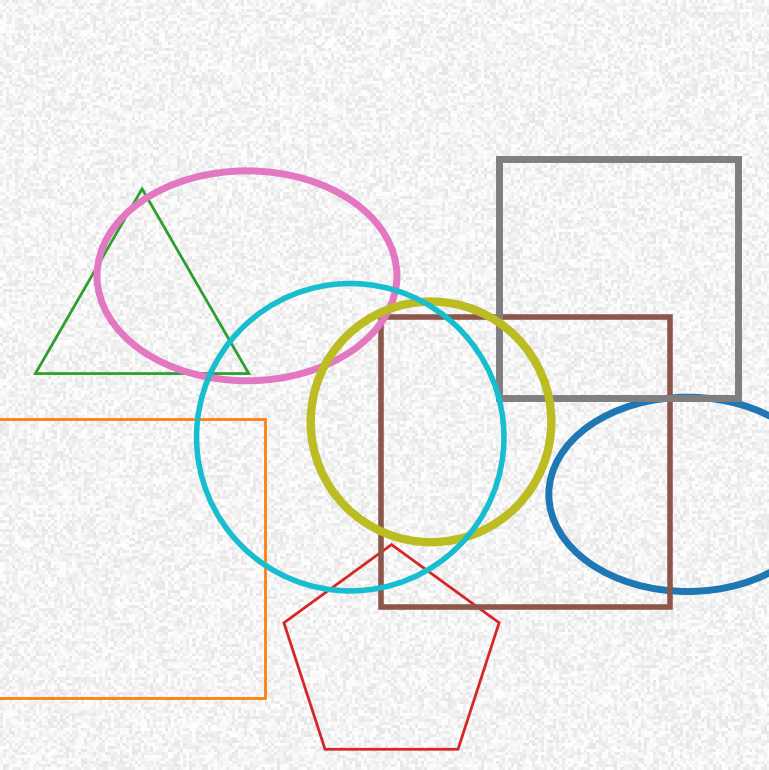[{"shape": "oval", "thickness": 2.5, "radius": 0.9, "center": [0.893, 0.358]}, {"shape": "square", "thickness": 1, "radius": 0.91, "center": [0.162, 0.275]}, {"shape": "triangle", "thickness": 1, "radius": 0.8, "center": [0.185, 0.595]}, {"shape": "pentagon", "thickness": 1, "radius": 0.73, "center": [0.508, 0.146]}, {"shape": "square", "thickness": 2, "radius": 0.94, "center": [0.682, 0.4]}, {"shape": "oval", "thickness": 2.5, "radius": 0.97, "center": [0.321, 0.642]}, {"shape": "square", "thickness": 2.5, "radius": 0.78, "center": [0.803, 0.638]}, {"shape": "circle", "thickness": 3, "radius": 0.78, "center": [0.56, 0.452]}, {"shape": "circle", "thickness": 2, "radius": 1.0, "center": [0.455, 0.432]}]